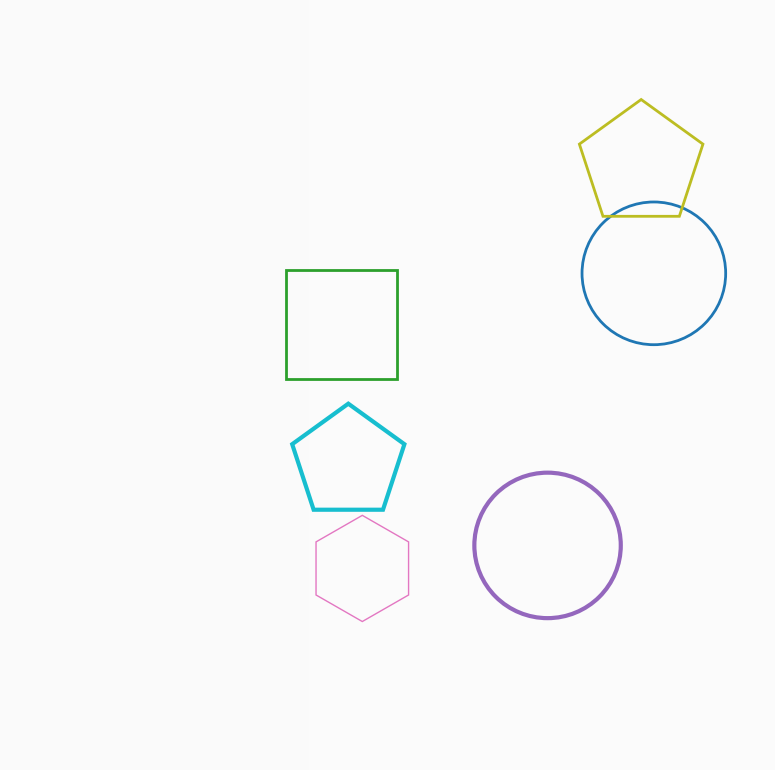[{"shape": "circle", "thickness": 1, "radius": 0.46, "center": [0.844, 0.645]}, {"shape": "square", "thickness": 1, "radius": 0.36, "center": [0.441, 0.579]}, {"shape": "circle", "thickness": 1.5, "radius": 0.47, "center": [0.707, 0.292]}, {"shape": "hexagon", "thickness": 0.5, "radius": 0.34, "center": [0.467, 0.262]}, {"shape": "pentagon", "thickness": 1, "radius": 0.42, "center": [0.827, 0.787]}, {"shape": "pentagon", "thickness": 1.5, "radius": 0.38, "center": [0.449, 0.4]}]